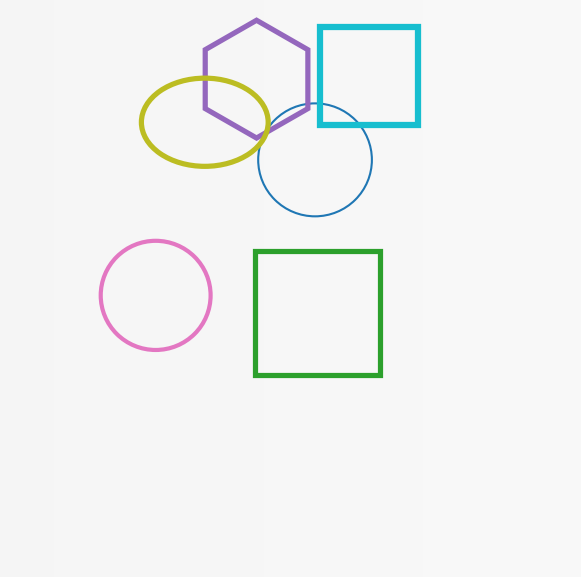[{"shape": "circle", "thickness": 1, "radius": 0.49, "center": [0.542, 0.722]}, {"shape": "square", "thickness": 2.5, "radius": 0.54, "center": [0.546, 0.457]}, {"shape": "hexagon", "thickness": 2.5, "radius": 0.51, "center": [0.441, 0.862]}, {"shape": "circle", "thickness": 2, "radius": 0.47, "center": [0.268, 0.488]}, {"shape": "oval", "thickness": 2.5, "radius": 0.55, "center": [0.352, 0.787]}, {"shape": "square", "thickness": 3, "radius": 0.42, "center": [0.635, 0.868]}]